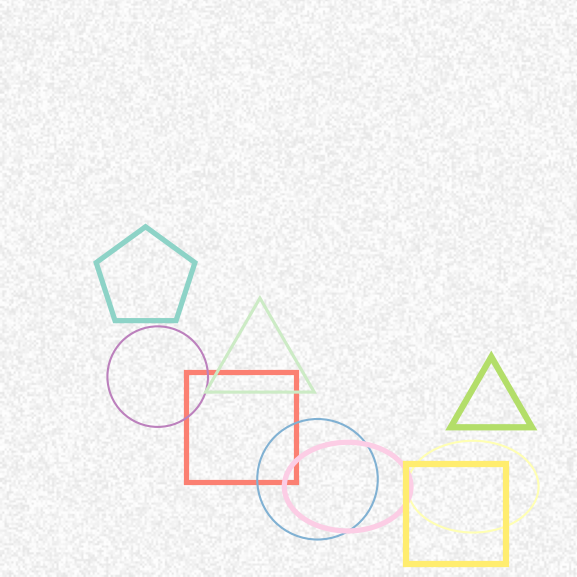[{"shape": "pentagon", "thickness": 2.5, "radius": 0.45, "center": [0.252, 0.517]}, {"shape": "oval", "thickness": 1, "radius": 0.57, "center": [0.819, 0.156]}, {"shape": "square", "thickness": 2.5, "radius": 0.48, "center": [0.417, 0.259]}, {"shape": "circle", "thickness": 1, "radius": 0.52, "center": [0.55, 0.169]}, {"shape": "triangle", "thickness": 3, "radius": 0.41, "center": [0.851, 0.3]}, {"shape": "oval", "thickness": 2.5, "radius": 0.55, "center": [0.602, 0.157]}, {"shape": "circle", "thickness": 1, "radius": 0.44, "center": [0.273, 0.347]}, {"shape": "triangle", "thickness": 1.5, "radius": 0.54, "center": [0.45, 0.374]}, {"shape": "square", "thickness": 3, "radius": 0.43, "center": [0.79, 0.11]}]